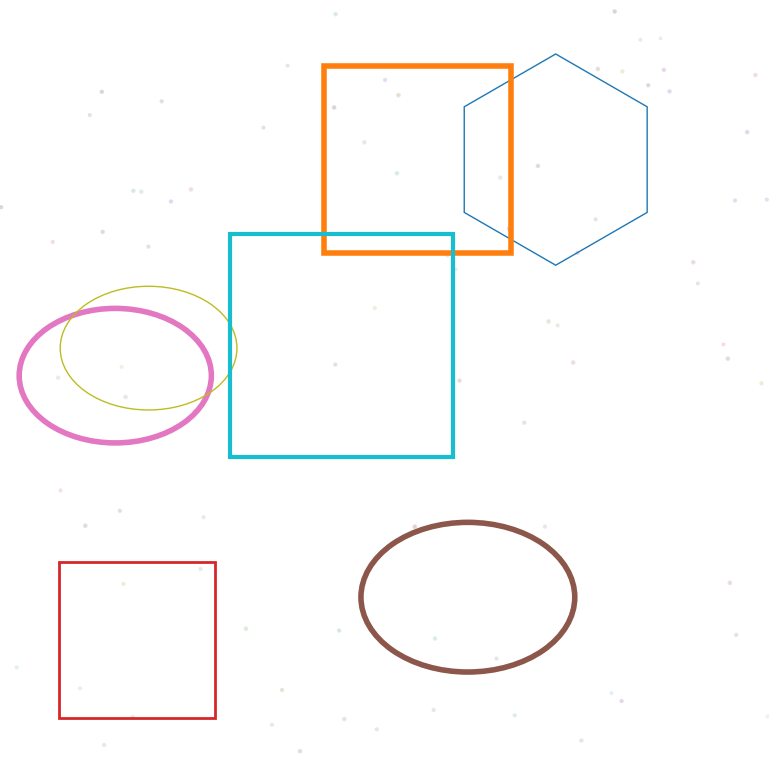[{"shape": "hexagon", "thickness": 0.5, "radius": 0.69, "center": [0.722, 0.793]}, {"shape": "square", "thickness": 2, "radius": 0.61, "center": [0.543, 0.793]}, {"shape": "square", "thickness": 1, "radius": 0.51, "center": [0.178, 0.169]}, {"shape": "oval", "thickness": 2, "radius": 0.69, "center": [0.608, 0.224]}, {"shape": "oval", "thickness": 2, "radius": 0.62, "center": [0.15, 0.512]}, {"shape": "oval", "thickness": 0.5, "radius": 0.57, "center": [0.193, 0.548]}, {"shape": "square", "thickness": 1.5, "radius": 0.72, "center": [0.444, 0.552]}]